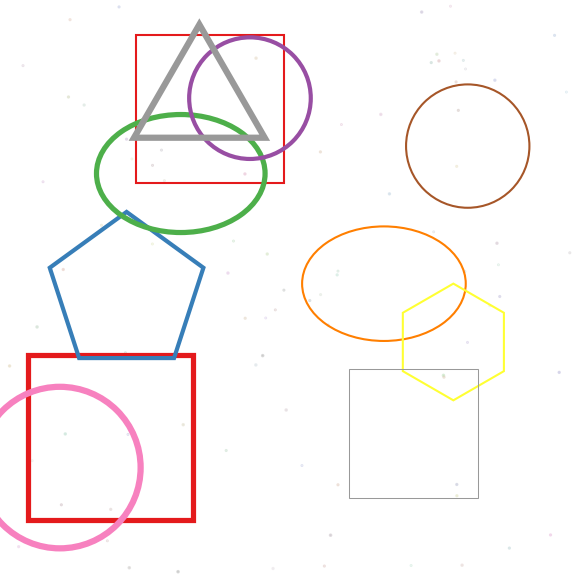[{"shape": "square", "thickness": 2.5, "radius": 0.72, "center": [0.192, 0.242]}, {"shape": "square", "thickness": 1, "radius": 0.64, "center": [0.364, 0.81]}, {"shape": "pentagon", "thickness": 2, "radius": 0.7, "center": [0.219, 0.492]}, {"shape": "oval", "thickness": 2.5, "radius": 0.73, "center": [0.313, 0.699]}, {"shape": "circle", "thickness": 2, "radius": 0.53, "center": [0.433, 0.829]}, {"shape": "oval", "thickness": 1, "radius": 0.71, "center": [0.665, 0.508]}, {"shape": "hexagon", "thickness": 1, "radius": 0.51, "center": [0.785, 0.407]}, {"shape": "circle", "thickness": 1, "radius": 0.53, "center": [0.81, 0.746]}, {"shape": "circle", "thickness": 3, "radius": 0.7, "center": [0.104, 0.189]}, {"shape": "square", "thickness": 0.5, "radius": 0.56, "center": [0.716, 0.248]}, {"shape": "triangle", "thickness": 3, "radius": 0.65, "center": [0.345, 0.826]}]